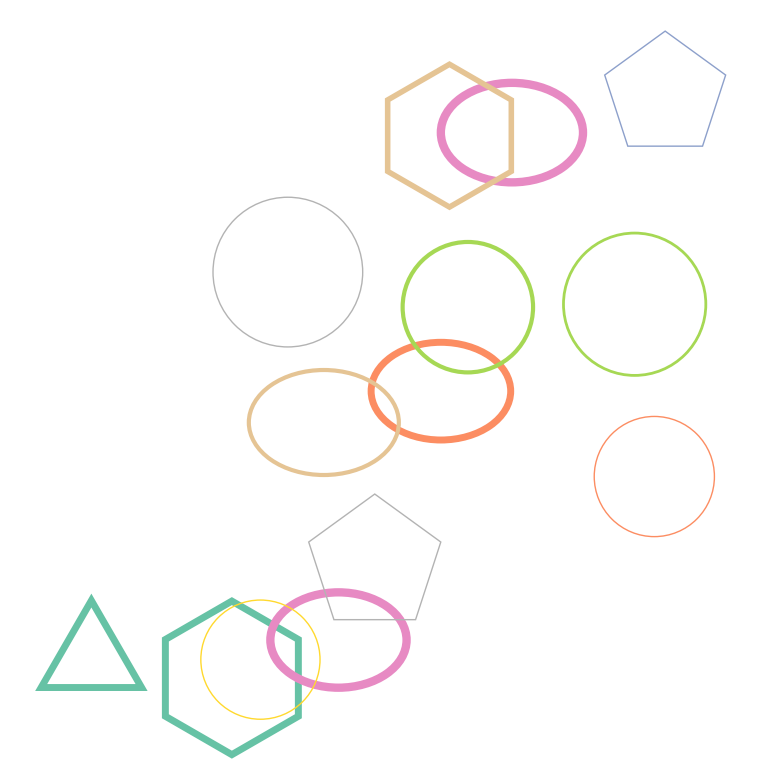[{"shape": "triangle", "thickness": 2.5, "radius": 0.38, "center": [0.119, 0.145]}, {"shape": "hexagon", "thickness": 2.5, "radius": 0.5, "center": [0.301, 0.12]}, {"shape": "oval", "thickness": 2.5, "radius": 0.45, "center": [0.573, 0.492]}, {"shape": "circle", "thickness": 0.5, "radius": 0.39, "center": [0.85, 0.381]}, {"shape": "pentagon", "thickness": 0.5, "radius": 0.41, "center": [0.864, 0.877]}, {"shape": "oval", "thickness": 3, "radius": 0.46, "center": [0.665, 0.828]}, {"shape": "oval", "thickness": 3, "radius": 0.44, "center": [0.44, 0.169]}, {"shape": "circle", "thickness": 1, "radius": 0.46, "center": [0.824, 0.605]}, {"shape": "circle", "thickness": 1.5, "radius": 0.42, "center": [0.608, 0.601]}, {"shape": "circle", "thickness": 0.5, "radius": 0.39, "center": [0.338, 0.143]}, {"shape": "hexagon", "thickness": 2, "radius": 0.46, "center": [0.584, 0.824]}, {"shape": "oval", "thickness": 1.5, "radius": 0.49, "center": [0.421, 0.451]}, {"shape": "pentagon", "thickness": 0.5, "radius": 0.45, "center": [0.487, 0.268]}, {"shape": "circle", "thickness": 0.5, "radius": 0.49, "center": [0.374, 0.647]}]